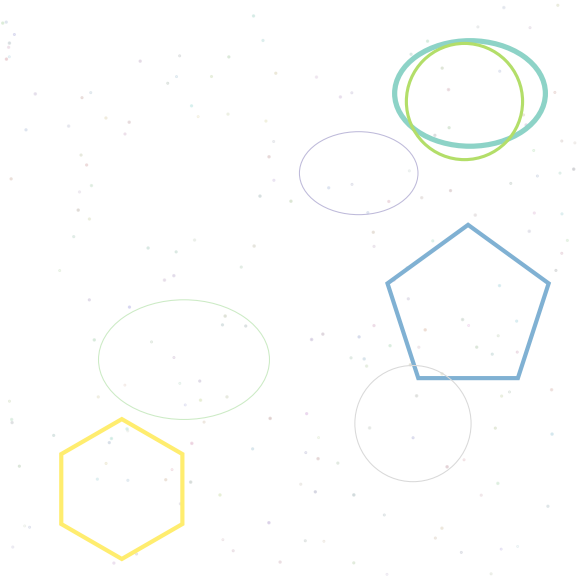[{"shape": "oval", "thickness": 2.5, "radius": 0.65, "center": [0.814, 0.837]}, {"shape": "oval", "thickness": 0.5, "radius": 0.51, "center": [0.621, 0.699]}, {"shape": "pentagon", "thickness": 2, "radius": 0.73, "center": [0.811, 0.463]}, {"shape": "circle", "thickness": 1.5, "radius": 0.5, "center": [0.804, 0.823]}, {"shape": "circle", "thickness": 0.5, "radius": 0.5, "center": [0.715, 0.266]}, {"shape": "oval", "thickness": 0.5, "radius": 0.74, "center": [0.319, 0.376]}, {"shape": "hexagon", "thickness": 2, "radius": 0.61, "center": [0.211, 0.152]}]